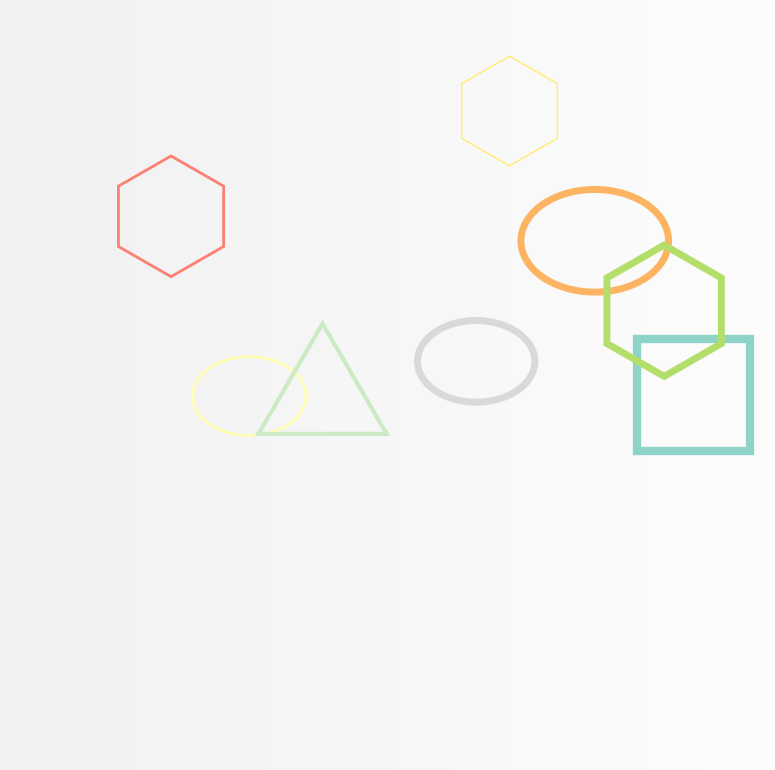[{"shape": "square", "thickness": 3, "radius": 0.36, "center": [0.895, 0.487]}, {"shape": "oval", "thickness": 1, "radius": 0.37, "center": [0.322, 0.486]}, {"shape": "hexagon", "thickness": 1, "radius": 0.39, "center": [0.221, 0.719]}, {"shape": "oval", "thickness": 2.5, "radius": 0.48, "center": [0.767, 0.687]}, {"shape": "hexagon", "thickness": 2.5, "radius": 0.43, "center": [0.857, 0.596]}, {"shape": "oval", "thickness": 2.5, "radius": 0.38, "center": [0.614, 0.531]}, {"shape": "triangle", "thickness": 1.5, "radius": 0.48, "center": [0.416, 0.484]}, {"shape": "hexagon", "thickness": 0.5, "radius": 0.36, "center": [0.657, 0.856]}]